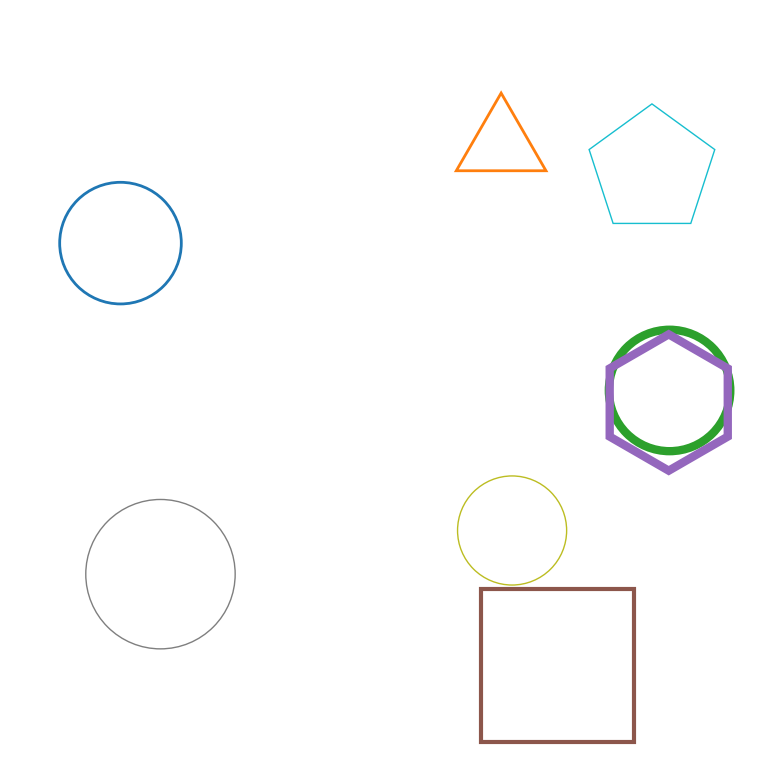[{"shape": "circle", "thickness": 1, "radius": 0.39, "center": [0.156, 0.684]}, {"shape": "triangle", "thickness": 1, "radius": 0.34, "center": [0.651, 0.812]}, {"shape": "circle", "thickness": 3, "radius": 0.39, "center": [0.87, 0.493]}, {"shape": "hexagon", "thickness": 3, "radius": 0.44, "center": [0.868, 0.477]}, {"shape": "square", "thickness": 1.5, "radius": 0.5, "center": [0.724, 0.136]}, {"shape": "circle", "thickness": 0.5, "radius": 0.49, "center": [0.208, 0.254]}, {"shape": "circle", "thickness": 0.5, "radius": 0.35, "center": [0.665, 0.311]}, {"shape": "pentagon", "thickness": 0.5, "radius": 0.43, "center": [0.847, 0.779]}]